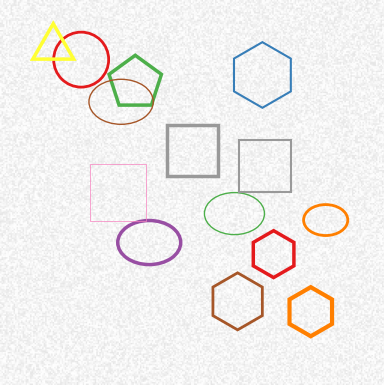[{"shape": "circle", "thickness": 2, "radius": 0.36, "center": [0.211, 0.845]}, {"shape": "hexagon", "thickness": 2.5, "radius": 0.3, "center": [0.711, 0.34]}, {"shape": "hexagon", "thickness": 1.5, "radius": 0.43, "center": [0.682, 0.805]}, {"shape": "pentagon", "thickness": 2.5, "radius": 0.36, "center": [0.351, 0.785]}, {"shape": "oval", "thickness": 1, "radius": 0.39, "center": [0.609, 0.445]}, {"shape": "oval", "thickness": 2.5, "radius": 0.41, "center": [0.388, 0.37]}, {"shape": "hexagon", "thickness": 3, "radius": 0.32, "center": [0.807, 0.19]}, {"shape": "oval", "thickness": 2, "radius": 0.29, "center": [0.846, 0.428]}, {"shape": "triangle", "thickness": 2.5, "radius": 0.31, "center": [0.138, 0.877]}, {"shape": "hexagon", "thickness": 2, "radius": 0.37, "center": [0.617, 0.217]}, {"shape": "oval", "thickness": 1, "radius": 0.42, "center": [0.315, 0.736]}, {"shape": "square", "thickness": 0.5, "radius": 0.37, "center": [0.307, 0.5]}, {"shape": "square", "thickness": 2.5, "radius": 0.33, "center": [0.499, 0.608]}, {"shape": "square", "thickness": 1.5, "radius": 0.34, "center": [0.688, 0.568]}]